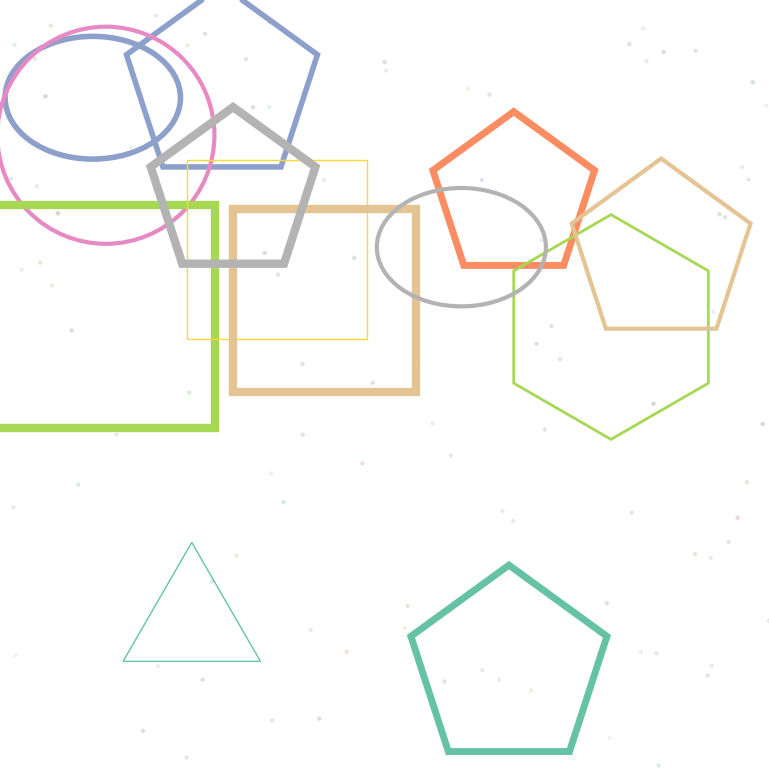[{"shape": "triangle", "thickness": 0.5, "radius": 0.52, "center": [0.249, 0.193]}, {"shape": "pentagon", "thickness": 2.5, "radius": 0.67, "center": [0.661, 0.132]}, {"shape": "pentagon", "thickness": 2.5, "radius": 0.55, "center": [0.667, 0.745]}, {"shape": "oval", "thickness": 2, "radius": 0.57, "center": [0.121, 0.873]}, {"shape": "pentagon", "thickness": 2, "radius": 0.65, "center": [0.288, 0.889]}, {"shape": "circle", "thickness": 1.5, "radius": 0.7, "center": [0.137, 0.824]}, {"shape": "square", "thickness": 3, "radius": 0.72, "center": [0.134, 0.589]}, {"shape": "hexagon", "thickness": 1, "radius": 0.73, "center": [0.794, 0.575]}, {"shape": "square", "thickness": 0.5, "radius": 0.58, "center": [0.36, 0.676]}, {"shape": "pentagon", "thickness": 1.5, "radius": 0.61, "center": [0.859, 0.672]}, {"shape": "square", "thickness": 3, "radius": 0.59, "center": [0.421, 0.61]}, {"shape": "pentagon", "thickness": 3, "radius": 0.56, "center": [0.303, 0.748]}, {"shape": "oval", "thickness": 1.5, "radius": 0.55, "center": [0.599, 0.679]}]